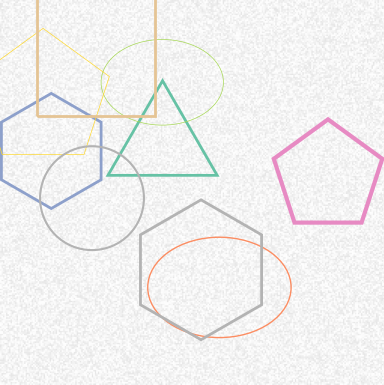[{"shape": "triangle", "thickness": 2, "radius": 0.82, "center": [0.422, 0.626]}, {"shape": "oval", "thickness": 1, "radius": 0.93, "center": [0.57, 0.253]}, {"shape": "hexagon", "thickness": 2, "radius": 0.75, "center": [0.133, 0.608]}, {"shape": "pentagon", "thickness": 3, "radius": 0.74, "center": [0.852, 0.542]}, {"shape": "oval", "thickness": 0.5, "radius": 0.79, "center": [0.421, 0.786]}, {"shape": "pentagon", "thickness": 0.5, "radius": 0.9, "center": [0.112, 0.745]}, {"shape": "square", "thickness": 2, "radius": 0.77, "center": [0.25, 0.851]}, {"shape": "circle", "thickness": 1.5, "radius": 0.67, "center": [0.239, 0.485]}, {"shape": "hexagon", "thickness": 2, "radius": 0.91, "center": [0.522, 0.299]}]